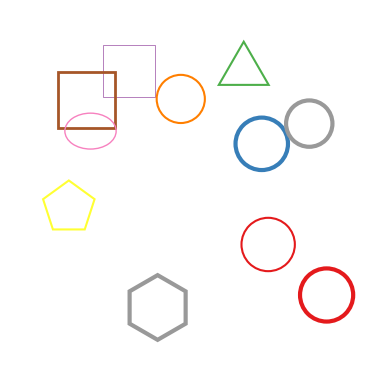[{"shape": "circle", "thickness": 3, "radius": 0.35, "center": [0.848, 0.234]}, {"shape": "circle", "thickness": 1.5, "radius": 0.35, "center": [0.697, 0.365]}, {"shape": "circle", "thickness": 3, "radius": 0.34, "center": [0.68, 0.626]}, {"shape": "triangle", "thickness": 1.5, "radius": 0.37, "center": [0.633, 0.817]}, {"shape": "square", "thickness": 0.5, "radius": 0.34, "center": [0.335, 0.816]}, {"shape": "circle", "thickness": 1.5, "radius": 0.31, "center": [0.47, 0.743]}, {"shape": "pentagon", "thickness": 1.5, "radius": 0.35, "center": [0.179, 0.461]}, {"shape": "square", "thickness": 2, "radius": 0.37, "center": [0.225, 0.74]}, {"shape": "oval", "thickness": 1, "radius": 0.33, "center": [0.235, 0.659]}, {"shape": "circle", "thickness": 3, "radius": 0.3, "center": [0.803, 0.679]}, {"shape": "hexagon", "thickness": 3, "radius": 0.42, "center": [0.409, 0.201]}]